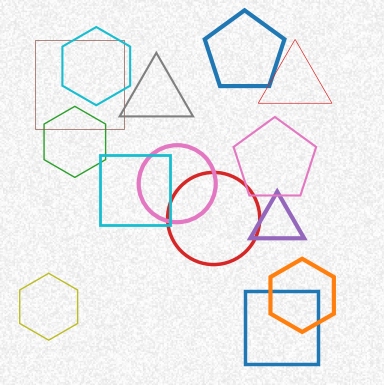[{"shape": "square", "thickness": 2.5, "radius": 0.48, "center": [0.732, 0.149]}, {"shape": "pentagon", "thickness": 3, "radius": 0.54, "center": [0.635, 0.864]}, {"shape": "hexagon", "thickness": 3, "radius": 0.48, "center": [0.785, 0.233]}, {"shape": "hexagon", "thickness": 1, "radius": 0.46, "center": [0.194, 0.632]}, {"shape": "triangle", "thickness": 0.5, "radius": 0.55, "center": [0.766, 0.787]}, {"shape": "circle", "thickness": 2.5, "radius": 0.6, "center": [0.555, 0.433]}, {"shape": "triangle", "thickness": 3, "radius": 0.4, "center": [0.72, 0.421]}, {"shape": "square", "thickness": 0.5, "radius": 0.58, "center": [0.207, 0.781]}, {"shape": "pentagon", "thickness": 1.5, "radius": 0.56, "center": [0.714, 0.583]}, {"shape": "circle", "thickness": 3, "radius": 0.5, "center": [0.46, 0.523]}, {"shape": "triangle", "thickness": 1.5, "radius": 0.55, "center": [0.406, 0.753]}, {"shape": "hexagon", "thickness": 1, "radius": 0.43, "center": [0.126, 0.203]}, {"shape": "square", "thickness": 2, "radius": 0.46, "center": [0.35, 0.506]}, {"shape": "hexagon", "thickness": 1.5, "radius": 0.51, "center": [0.25, 0.828]}]